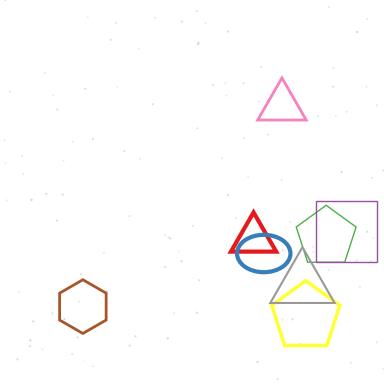[{"shape": "triangle", "thickness": 3, "radius": 0.34, "center": [0.659, 0.38]}, {"shape": "oval", "thickness": 3, "radius": 0.35, "center": [0.685, 0.341]}, {"shape": "pentagon", "thickness": 1, "radius": 0.41, "center": [0.847, 0.385]}, {"shape": "square", "thickness": 1, "radius": 0.4, "center": [0.899, 0.399]}, {"shape": "pentagon", "thickness": 2.5, "radius": 0.46, "center": [0.794, 0.178]}, {"shape": "hexagon", "thickness": 2, "radius": 0.35, "center": [0.215, 0.204]}, {"shape": "triangle", "thickness": 2, "radius": 0.36, "center": [0.732, 0.725]}, {"shape": "triangle", "thickness": 1.5, "radius": 0.48, "center": [0.786, 0.261]}]